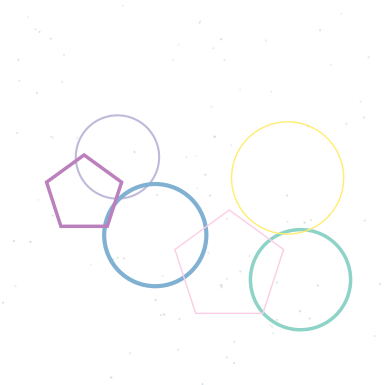[{"shape": "circle", "thickness": 2.5, "radius": 0.65, "center": [0.781, 0.273]}, {"shape": "circle", "thickness": 1.5, "radius": 0.54, "center": [0.305, 0.592]}, {"shape": "circle", "thickness": 3, "radius": 0.66, "center": [0.403, 0.389]}, {"shape": "pentagon", "thickness": 1, "radius": 0.74, "center": [0.595, 0.306]}, {"shape": "pentagon", "thickness": 2.5, "radius": 0.51, "center": [0.218, 0.495]}, {"shape": "circle", "thickness": 1, "radius": 0.73, "center": [0.747, 0.538]}]